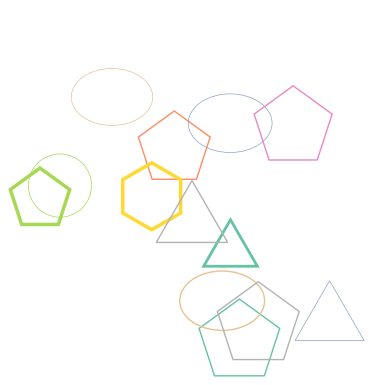[{"shape": "pentagon", "thickness": 1, "radius": 0.55, "center": [0.622, 0.113]}, {"shape": "triangle", "thickness": 2, "radius": 0.4, "center": [0.599, 0.349]}, {"shape": "pentagon", "thickness": 1, "radius": 0.49, "center": [0.453, 0.614]}, {"shape": "triangle", "thickness": 0.5, "radius": 0.52, "center": [0.856, 0.167]}, {"shape": "oval", "thickness": 0.5, "radius": 0.54, "center": [0.598, 0.68]}, {"shape": "pentagon", "thickness": 1, "radius": 0.53, "center": [0.761, 0.671]}, {"shape": "circle", "thickness": 0.5, "radius": 0.41, "center": [0.156, 0.518]}, {"shape": "pentagon", "thickness": 2.5, "radius": 0.41, "center": [0.104, 0.483]}, {"shape": "hexagon", "thickness": 2.5, "radius": 0.43, "center": [0.394, 0.49]}, {"shape": "oval", "thickness": 1, "radius": 0.55, "center": [0.577, 0.219]}, {"shape": "oval", "thickness": 0.5, "radius": 0.53, "center": [0.291, 0.748]}, {"shape": "triangle", "thickness": 1, "radius": 0.54, "center": [0.499, 0.424]}, {"shape": "pentagon", "thickness": 1, "radius": 0.56, "center": [0.671, 0.156]}]